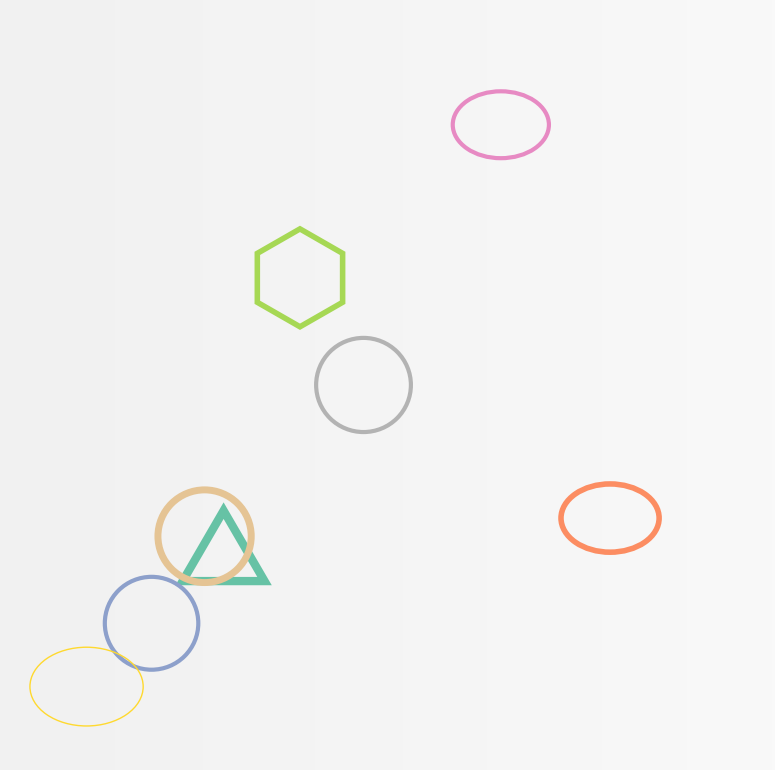[{"shape": "triangle", "thickness": 3, "radius": 0.3, "center": [0.289, 0.276]}, {"shape": "oval", "thickness": 2, "radius": 0.32, "center": [0.787, 0.327]}, {"shape": "circle", "thickness": 1.5, "radius": 0.3, "center": [0.196, 0.191]}, {"shape": "oval", "thickness": 1.5, "radius": 0.31, "center": [0.646, 0.838]}, {"shape": "hexagon", "thickness": 2, "radius": 0.32, "center": [0.387, 0.639]}, {"shape": "oval", "thickness": 0.5, "radius": 0.37, "center": [0.112, 0.108]}, {"shape": "circle", "thickness": 2.5, "radius": 0.3, "center": [0.264, 0.304]}, {"shape": "circle", "thickness": 1.5, "radius": 0.31, "center": [0.469, 0.5]}]